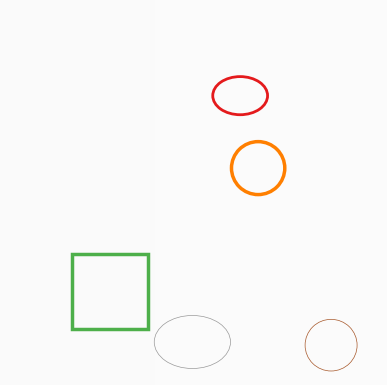[{"shape": "oval", "thickness": 2, "radius": 0.35, "center": [0.62, 0.752]}, {"shape": "square", "thickness": 2.5, "radius": 0.49, "center": [0.284, 0.244]}, {"shape": "circle", "thickness": 2.5, "radius": 0.34, "center": [0.666, 0.563]}, {"shape": "circle", "thickness": 0.5, "radius": 0.34, "center": [0.854, 0.103]}, {"shape": "oval", "thickness": 0.5, "radius": 0.49, "center": [0.496, 0.112]}]